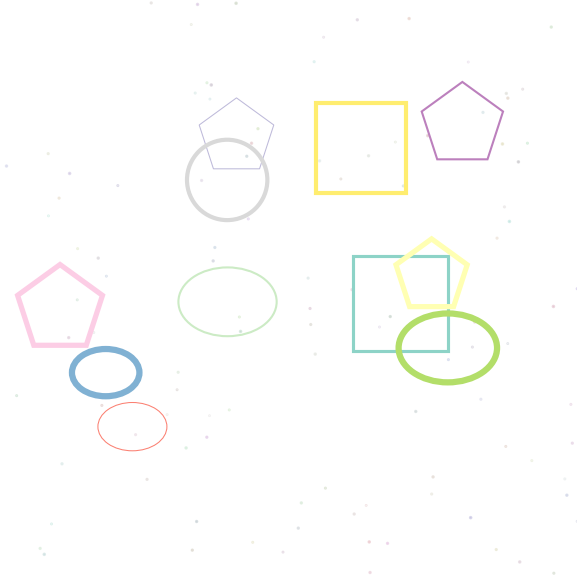[{"shape": "square", "thickness": 1.5, "radius": 0.41, "center": [0.693, 0.474]}, {"shape": "pentagon", "thickness": 2.5, "radius": 0.32, "center": [0.747, 0.521]}, {"shape": "pentagon", "thickness": 0.5, "radius": 0.34, "center": [0.41, 0.762]}, {"shape": "oval", "thickness": 0.5, "radius": 0.3, "center": [0.229, 0.26]}, {"shape": "oval", "thickness": 3, "radius": 0.29, "center": [0.183, 0.354]}, {"shape": "oval", "thickness": 3, "radius": 0.43, "center": [0.775, 0.397]}, {"shape": "pentagon", "thickness": 2.5, "radius": 0.39, "center": [0.104, 0.464]}, {"shape": "circle", "thickness": 2, "radius": 0.35, "center": [0.393, 0.688]}, {"shape": "pentagon", "thickness": 1, "radius": 0.37, "center": [0.801, 0.783]}, {"shape": "oval", "thickness": 1, "radius": 0.43, "center": [0.394, 0.477]}, {"shape": "square", "thickness": 2, "radius": 0.39, "center": [0.625, 0.742]}]